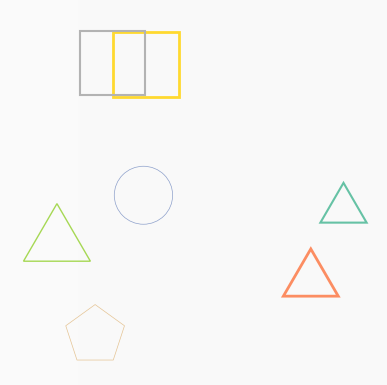[{"shape": "triangle", "thickness": 1.5, "radius": 0.34, "center": [0.886, 0.456]}, {"shape": "triangle", "thickness": 2, "radius": 0.41, "center": [0.802, 0.272]}, {"shape": "circle", "thickness": 0.5, "radius": 0.38, "center": [0.37, 0.493]}, {"shape": "triangle", "thickness": 1, "radius": 0.5, "center": [0.147, 0.371]}, {"shape": "square", "thickness": 2, "radius": 0.43, "center": [0.377, 0.833]}, {"shape": "pentagon", "thickness": 0.5, "radius": 0.4, "center": [0.245, 0.129]}, {"shape": "square", "thickness": 1.5, "radius": 0.42, "center": [0.29, 0.836]}]